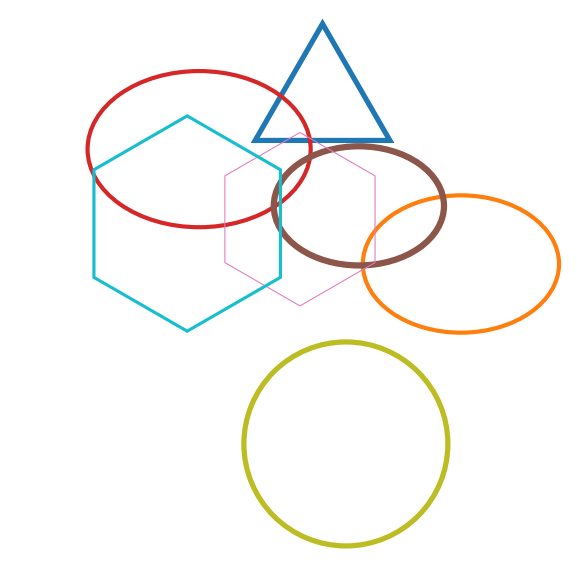[{"shape": "triangle", "thickness": 2.5, "radius": 0.67, "center": [0.558, 0.823]}, {"shape": "oval", "thickness": 2, "radius": 0.85, "center": [0.798, 0.542]}, {"shape": "oval", "thickness": 2, "radius": 0.97, "center": [0.345, 0.741]}, {"shape": "oval", "thickness": 3, "radius": 0.74, "center": [0.621, 0.643]}, {"shape": "hexagon", "thickness": 0.5, "radius": 0.75, "center": [0.519, 0.62]}, {"shape": "circle", "thickness": 2.5, "radius": 0.88, "center": [0.599, 0.23]}, {"shape": "hexagon", "thickness": 1.5, "radius": 0.93, "center": [0.324, 0.612]}]